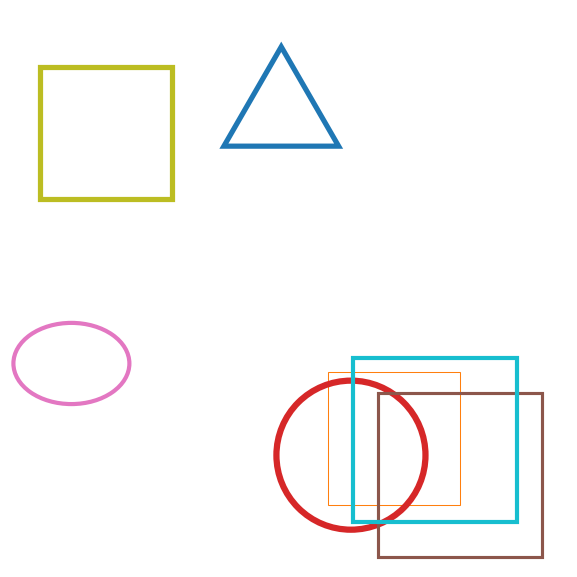[{"shape": "triangle", "thickness": 2.5, "radius": 0.57, "center": [0.487, 0.803]}, {"shape": "square", "thickness": 0.5, "radius": 0.57, "center": [0.682, 0.24]}, {"shape": "circle", "thickness": 3, "radius": 0.65, "center": [0.608, 0.211]}, {"shape": "square", "thickness": 1.5, "radius": 0.71, "center": [0.797, 0.176]}, {"shape": "oval", "thickness": 2, "radius": 0.5, "center": [0.124, 0.37]}, {"shape": "square", "thickness": 2.5, "radius": 0.57, "center": [0.184, 0.769]}, {"shape": "square", "thickness": 2, "radius": 0.71, "center": [0.753, 0.238]}]